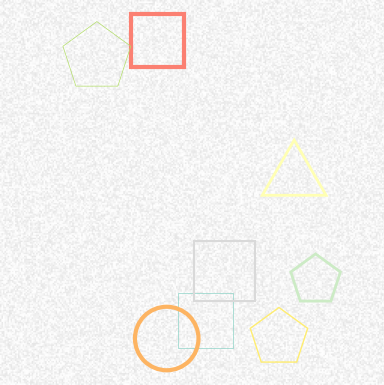[{"shape": "square", "thickness": 0.5, "radius": 0.36, "center": [0.533, 0.167]}, {"shape": "triangle", "thickness": 2, "radius": 0.48, "center": [0.764, 0.541]}, {"shape": "square", "thickness": 3, "radius": 0.34, "center": [0.41, 0.894]}, {"shape": "circle", "thickness": 3, "radius": 0.41, "center": [0.433, 0.121]}, {"shape": "pentagon", "thickness": 0.5, "radius": 0.46, "center": [0.252, 0.851]}, {"shape": "square", "thickness": 1.5, "radius": 0.39, "center": [0.583, 0.295]}, {"shape": "pentagon", "thickness": 2, "radius": 0.34, "center": [0.82, 0.273]}, {"shape": "pentagon", "thickness": 1, "radius": 0.39, "center": [0.725, 0.123]}]